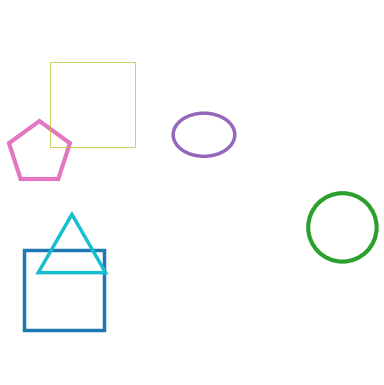[{"shape": "square", "thickness": 2.5, "radius": 0.52, "center": [0.167, 0.248]}, {"shape": "circle", "thickness": 3, "radius": 0.44, "center": [0.889, 0.409]}, {"shape": "oval", "thickness": 2.5, "radius": 0.4, "center": [0.53, 0.65]}, {"shape": "pentagon", "thickness": 3, "radius": 0.42, "center": [0.102, 0.602]}, {"shape": "square", "thickness": 0.5, "radius": 0.55, "center": [0.24, 0.729]}, {"shape": "triangle", "thickness": 2.5, "radius": 0.5, "center": [0.187, 0.342]}]